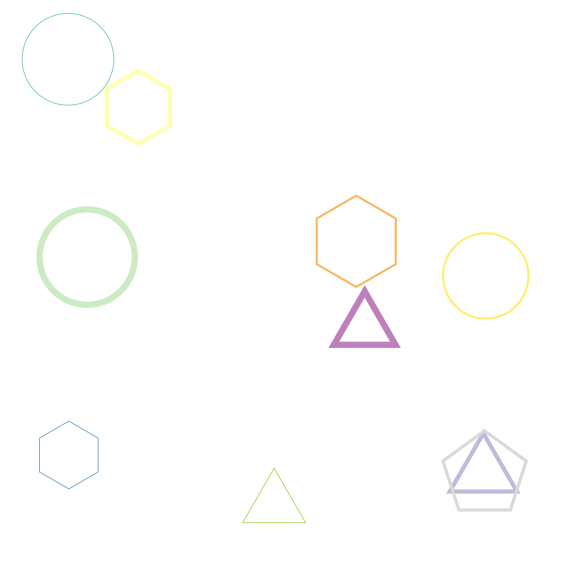[{"shape": "circle", "thickness": 0.5, "radius": 0.4, "center": [0.118, 0.896]}, {"shape": "hexagon", "thickness": 2, "radius": 0.32, "center": [0.24, 0.813]}, {"shape": "triangle", "thickness": 2, "radius": 0.34, "center": [0.837, 0.182]}, {"shape": "hexagon", "thickness": 0.5, "radius": 0.29, "center": [0.119, 0.211]}, {"shape": "hexagon", "thickness": 1, "radius": 0.39, "center": [0.617, 0.581]}, {"shape": "triangle", "thickness": 0.5, "radius": 0.31, "center": [0.475, 0.125]}, {"shape": "pentagon", "thickness": 1.5, "radius": 0.38, "center": [0.839, 0.177]}, {"shape": "triangle", "thickness": 3, "radius": 0.31, "center": [0.631, 0.433]}, {"shape": "circle", "thickness": 3, "radius": 0.41, "center": [0.151, 0.554]}, {"shape": "circle", "thickness": 1, "radius": 0.37, "center": [0.841, 0.521]}]